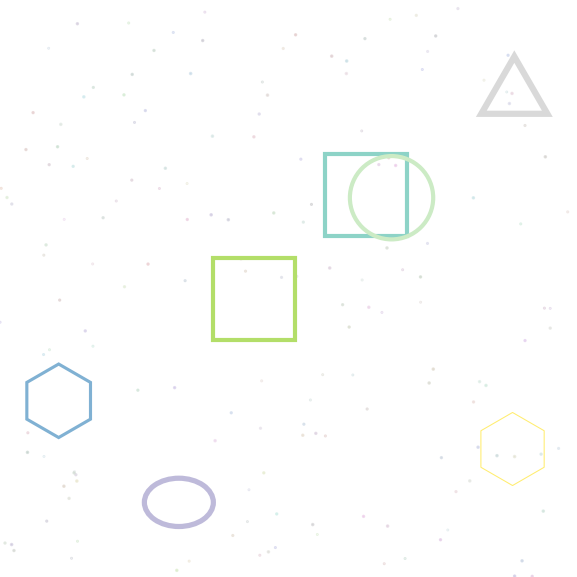[{"shape": "square", "thickness": 2, "radius": 0.36, "center": [0.634, 0.661]}, {"shape": "oval", "thickness": 2.5, "radius": 0.3, "center": [0.31, 0.129]}, {"shape": "hexagon", "thickness": 1.5, "radius": 0.32, "center": [0.102, 0.305]}, {"shape": "square", "thickness": 2, "radius": 0.35, "center": [0.44, 0.482]}, {"shape": "triangle", "thickness": 3, "radius": 0.33, "center": [0.891, 0.835]}, {"shape": "circle", "thickness": 2, "radius": 0.36, "center": [0.678, 0.657]}, {"shape": "hexagon", "thickness": 0.5, "radius": 0.32, "center": [0.888, 0.222]}]